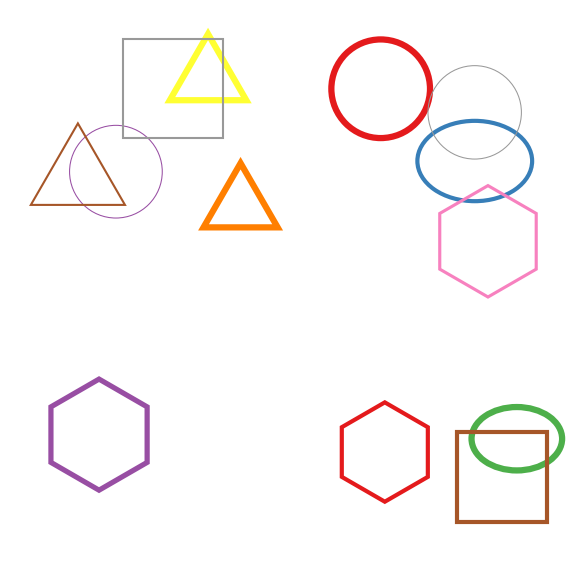[{"shape": "circle", "thickness": 3, "radius": 0.43, "center": [0.659, 0.845]}, {"shape": "hexagon", "thickness": 2, "radius": 0.43, "center": [0.666, 0.216]}, {"shape": "oval", "thickness": 2, "radius": 0.5, "center": [0.822, 0.72]}, {"shape": "oval", "thickness": 3, "radius": 0.39, "center": [0.895, 0.239]}, {"shape": "hexagon", "thickness": 2.5, "radius": 0.48, "center": [0.171, 0.247]}, {"shape": "circle", "thickness": 0.5, "radius": 0.4, "center": [0.201, 0.702]}, {"shape": "triangle", "thickness": 3, "radius": 0.37, "center": [0.417, 0.642]}, {"shape": "triangle", "thickness": 3, "radius": 0.38, "center": [0.36, 0.864]}, {"shape": "square", "thickness": 2, "radius": 0.39, "center": [0.869, 0.173]}, {"shape": "triangle", "thickness": 1, "radius": 0.47, "center": [0.135, 0.691]}, {"shape": "hexagon", "thickness": 1.5, "radius": 0.48, "center": [0.845, 0.581]}, {"shape": "circle", "thickness": 0.5, "radius": 0.4, "center": [0.822, 0.805]}, {"shape": "square", "thickness": 1, "radius": 0.43, "center": [0.3, 0.846]}]